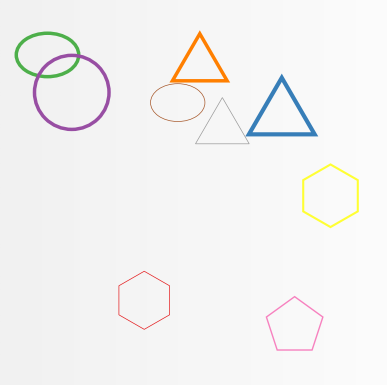[{"shape": "hexagon", "thickness": 0.5, "radius": 0.38, "center": [0.372, 0.22]}, {"shape": "triangle", "thickness": 3, "radius": 0.49, "center": [0.727, 0.7]}, {"shape": "oval", "thickness": 2.5, "radius": 0.4, "center": [0.123, 0.857]}, {"shape": "circle", "thickness": 2.5, "radius": 0.48, "center": [0.185, 0.76]}, {"shape": "triangle", "thickness": 2.5, "radius": 0.41, "center": [0.516, 0.831]}, {"shape": "hexagon", "thickness": 1.5, "radius": 0.41, "center": [0.853, 0.492]}, {"shape": "oval", "thickness": 0.5, "radius": 0.35, "center": [0.459, 0.734]}, {"shape": "pentagon", "thickness": 1, "radius": 0.38, "center": [0.76, 0.153]}, {"shape": "triangle", "thickness": 0.5, "radius": 0.4, "center": [0.574, 0.667]}]